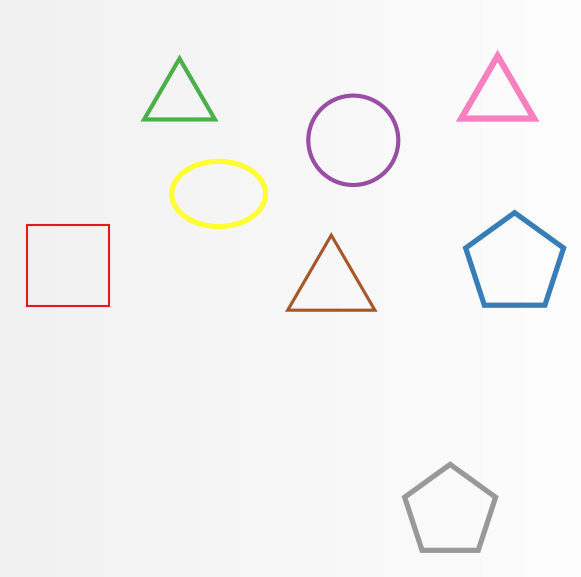[{"shape": "square", "thickness": 1, "radius": 0.35, "center": [0.117, 0.539]}, {"shape": "pentagon", "thickness": 2.5, "radius": 0.44, "center": [0.885, 0.542]}, {"shape": "triangle", "thickness": 2, "radius": 0.35, "center": [0.309, 0.827]}, {"shape": "circle", "thickness": 2, "radius": 0.39, "center": [0.608, 0.756]}, {"shape": "oval", "thickness": 2.5, "radius": 0.4, "center": [0.376, 0.663]}, {"shape": "triangle", "thickness": 1.5, "radius": 0.43, "center": [0.57, 0.505]}, {"shape": "triangle", "thickness": 3, "radius": 0.36, "center": [0.856, 0.83]}, {"shape": "pentagon", "thickness": 2.5, "radius": 0.41, "center": [0.774, 0.113]}]